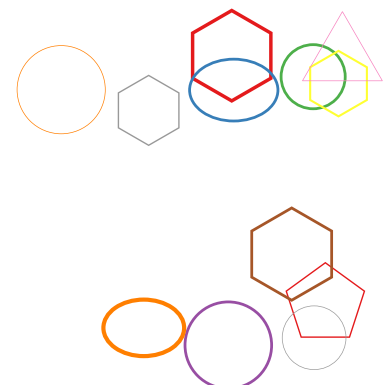[{"shape": "hexagon", "thickness": 2.5, "radius": 0.59, "center": [0.602, 0.855]}, {"shape": "pentagon", "thickness": 1, "radius": 0.53, "center": [0.845, 0.211]}, {"shape": "oval", "thickness": 2, "radius": 0.57, "center": [0.607, 0.766]}, {"shape": "circle", "thickness": 2, "radius": 0.42, "center": [0.813, 0.801]}, {"shape": "circle", "thickness": 2, "radius": 0.56, "center": [0.593, 0.103]}, {"shape": "oval", "thickness": 3, "radius": 0.52, "center": [0.373, 0.148]}, {"shape": "circle", "thickness": 0.5, "radius": 0.57, "center": [0.159, 0.767]}, {"shape": "hexagon", "thickness": 1.5, "radius": 0.43, "center": [0.879, 0.783]}, {"shape": "hexagon", "thickness": 2, "radius": 0.6, "center": [0.758, 0.34]}, {"shape": "triangle", "thickness": 0.5, "radius": 0.6, "center": [0.889, 0.85]}, {"shape": "circle", "thickness": 0.5, "radius": 0.41, "center": [0.816, 0.123]}, {"shape": "hexagon", "thickness": 1, "radius": 0.45, "center": [0.386, 0.713]}]